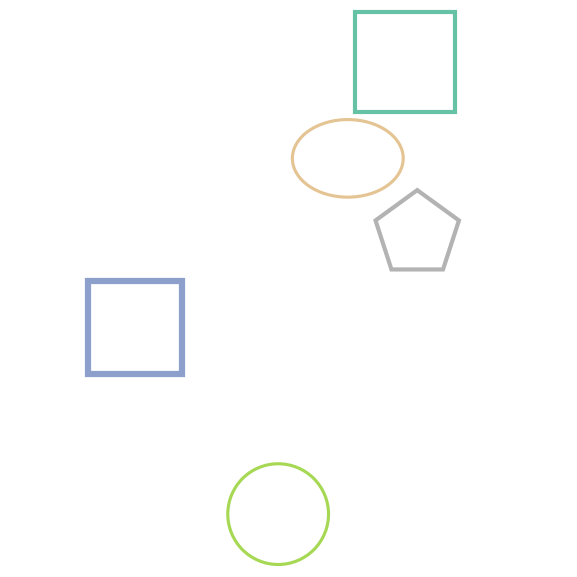[{"shape": "square", "thickness": 2, "radius": 0.43, "center": [0.702, 0.892]}, {"shape": "square", "thickness": 3, "radius": 0.41, "center": [0.234, 0.432]}, {"shape": "circle", "thickness": 1.5, "radius": 0.44, "center": [0.482, 0.109]}, {"shape": "oval", "thickness": 1.5, "radius": 0.48, "center": [0.602, 0.725]}, {"shape": "pentagon", "thickness": 2, "radius": 0.38, "center": [0.722, 0.594]}]